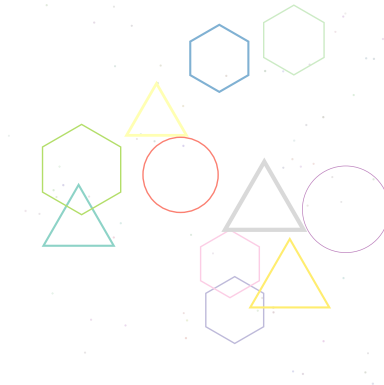[{"shape": "triangle", "thickness": 1.5, "radius": 0.53, "center": [0.204, 0.414]}, {"shape": "triangle", "thickness": 2, "radius": 0.45, "center": [0.407, 0.693]}, {"shape": "hexagon", "thickness": 1, "radius": 0.43, "center": [0.61, 0.195]}, {"shape": "circle", "thickness": 1, "radius": 0.49, "center": [0.469, 0.546]}, {"shape": "hexagon", "thickness": 1.5, "radius": 0.44, "center": [0.57, 0.848]}, {"shape": "hexagon", "thickness": 1, "radius": 0.59, "center": [0.212, 0.56]}, {"shape": "hexagon", "thickness": 1, "radius": 0.44, "center": [0.597, 0.315]}, {"shape": "triangle", "thickness": 3, "radius": 0.59, "center": [0.687, 0.462]}, {"shape": "circle", "thickness": 0.5, "radius": 0.56, "center": [0.898, 0.456]}, {"shape": "hexagon", "thickness": 1, "radius": 0.45, "center": [0.763, 0.896]}, {"shape": "triangle", "thickness": 1.5, "radius": 0.59, "center": [0.753, 0.261]}]